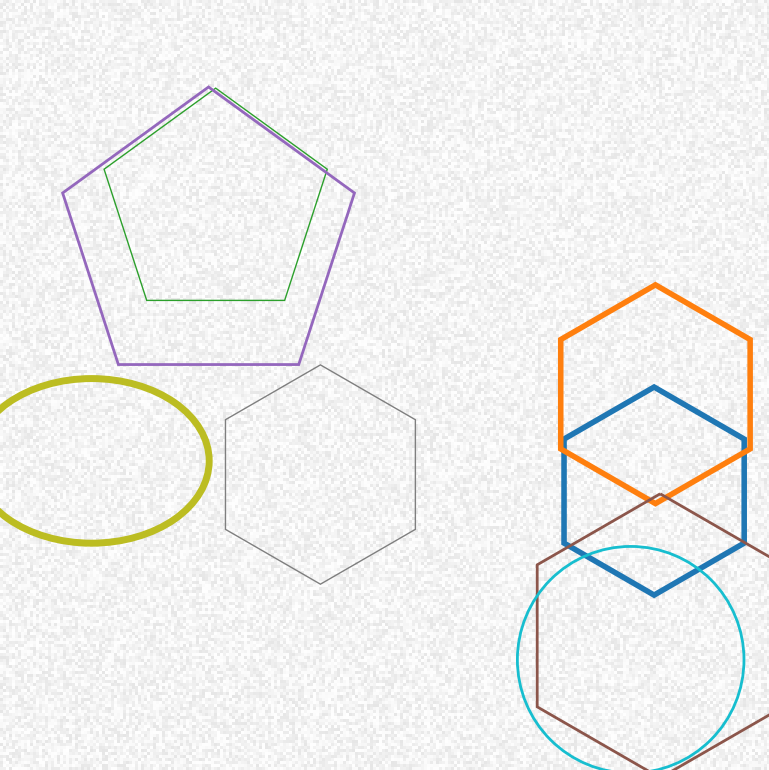[{"shape": "hexagon", "thickness": 2, "radius": 0.68, "center": [0.85, 0.362]}, {"shape": "hexagon", "thickness": 2, "radius": 0.71, "center": [0.851, 0.488]}, {"shape": "pentagon", "thickness": 0.5, "radius": 0.76, "center": [0.28, 0.733]}, {"shape": "pentagon", "thickness": 1, "radius": 1.0, "center": [0.271, 0.688]}, {"shape": "hexagon", "thickness": 1, "radius": 0.92, "center": [0.857, 0.174]}, {"shape": "hexagon", "thickness": 0.5, "radius": 0.71, "center": [0.416, 0.384]}, {"shape": "oval", "thickness": 2.5, "radius": 0.76, "center": [0.119, 0.401]}, {"shape": "circle", "thickness": 1, "radius": 0.74, "center": [0.819, 0.143]}]